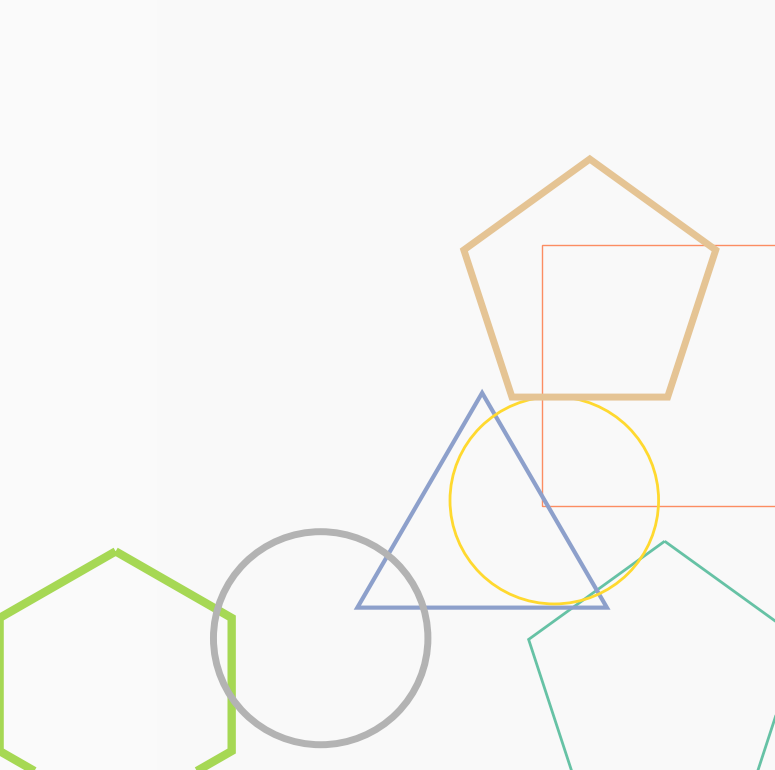[{"shape": "pentagon", "thickness": 1, "radius": 0.92, "center": [0.858, 0.113]}, {"shape": "square", "thickness": 0.5, "radius": 0.85, "center": [0.869, 0.512]}, {"shape": "triangle", "thickness": 1.5, "radius": 0.93, "center": [0.622, 0.304]}, {"shape": "hexagon", "thickness": 3, "radius": 0.86, "center": [0.149, 0.111]}, {"shape": "circle", "thickness": 1, "radius": 0.67, "center": [0.715, 0.35]}, {"shape": "pentagon", "thickness": 2.5, "radius": 0.85, "center": [0.761, 0.623]}, {"shape": "circle", "thickness": 2.5, "radius": 0.69, "center": [0.414, 0.171]}]